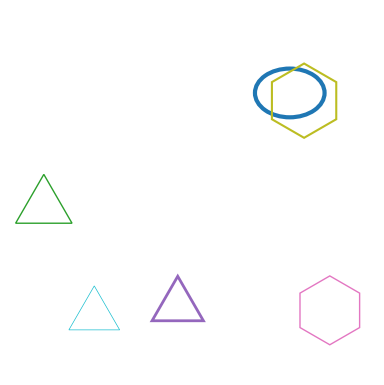[{"shape": "oval", "thickness": 3, "radius": 0.45, "center": [0.753, 0.759]}, {"shape": "triangle", "thickness": 1, "radius": 0.42, "center": [0.114, 0.462]}, {"shape": "triangle", "thickness": 2, "radius": 0.39, "center": [0.462, 0.205]}, {"shape": "hexagon", "thickness": 1, "radius": 0.45, "center": [0.857, 0.194]}, {"shape": "hexagon", "thickness": 1.5, "radius": 0.48, "center": [0.79, 0.739]}, {"shape": "triangle", "thickness": 0.5, "radius": 0.38, "center": [0.245, 0.181]}]